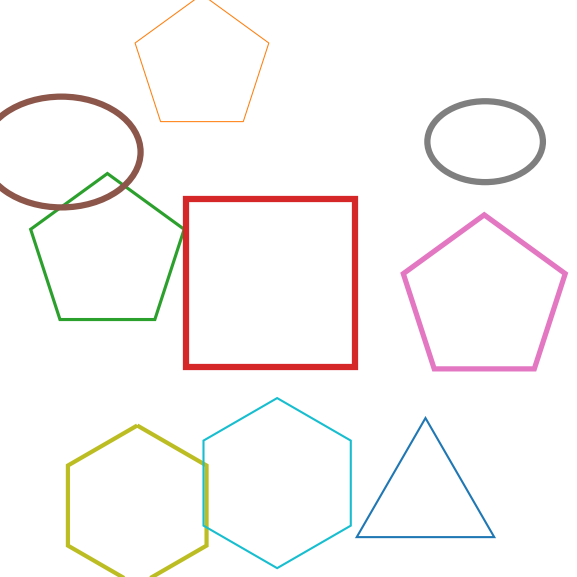[{"shape": "triangle", "thickness": 1, "radius": 0.69, "center": [0.737, 0.138]}, {"shape": "pentagon", "thickness": 0.5, "radius": 0.61, "center": [0.35, 0.887]}, {"shape": "pentagon", "thickness": 1.5, "radius": 0.7, "center": [0.186, 0.559]}, {"shape": "square", "thickness": 3, "radius": 0.73, "center": [0.468, 0.509]}, {"shape": "oval", "thickness": 3, "radius": 0.69, "center": [0.106, 0.736]}, {"shape": "pentagon", "thickness": 2.5, "radius": 0.74, "center": [0.839, 0.48]}, {"shape": "oval", "thickness": 3, "radius": 0.5, "center": [0.84, 0.754]}, {"shape": "hexagon", "thickness": 2, "radius": 0.69, "center": [0.238, 0.124]}, {"shape": "hexagon", "thickness": 1, "radius": 0.74, "center": [0.48, 0.163]}]